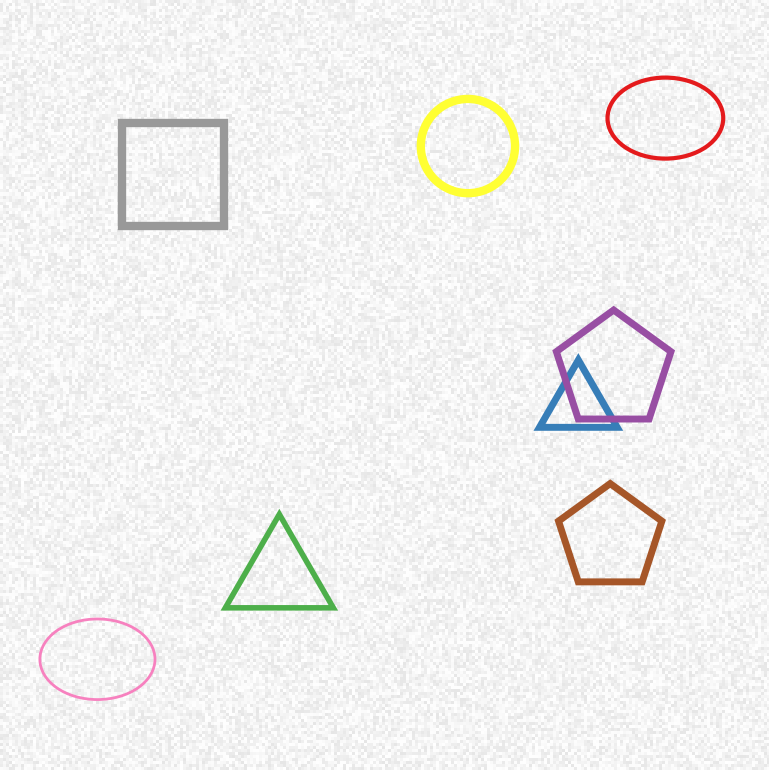[{"shape": "oval", "thickness": 1.5, "radius": 0.38, "center": [0.864, 0.847]}, {"shape": "triangle", "thickness": 2.5, "radius": 0.29, "center": [0.751, 0.474]}, {"shape": "triangle", "thickness": 2, "radius": 0.4, "center": [0.363, 0.251]}, {"shape": "pentagon", "thickness": 2.5, "radius": 0.39, "center": [0.797, 0.519]}, {"shape": "circle", "thickness": 3, "radius": 0.31, "center": [0.608, 0.81]}, {"shape": "pentagon", "thickness": 2.5, "radius": 0.35, "center": [0.792, 0.301]}, {"shape": "oval", "thickness": 1, "radius": 0.37, "center": [0.127, 0.144]}, {"shape": "square", "thickness": 3, "radius": 0.33, "center": [0.225, 0.774]}]